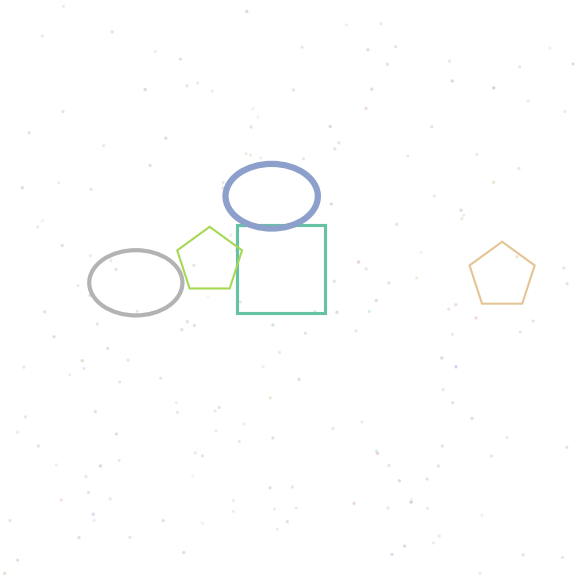[{"shape": "square", "thickness": 1.5, "radius": 0.38, "center": [0.486, 0.533]}, {"shape": "oval", "thickness": 3, "radius": 0.4, "center": [0.47, 0.659]}, {"shape": "pentagon", "thickness": 1, "radius": 0.3, "center": [0.363, 0.547]}, {"shape": "pentagon", "thickness": 1, "radius": 0.3, "center": [0.869, 0.521]}, {"shape": "oval", "thickness": 2, "radius": 0.4, "center": [0.235, 0.509]}]